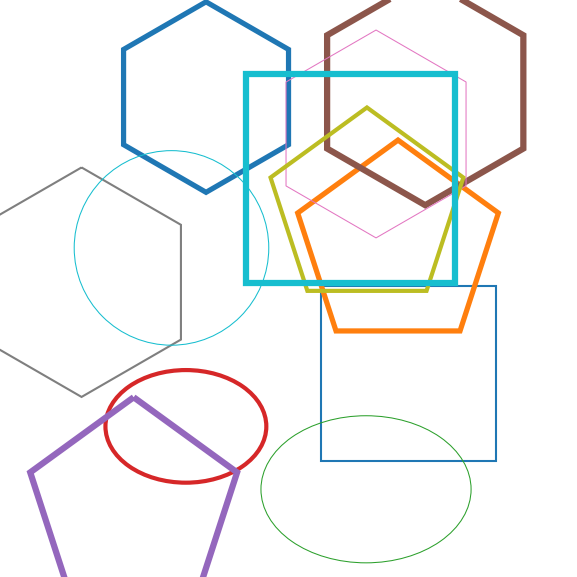[{"shape": "square", "thickness": 1, "radius": 0.76, "center": [0.708, 0.353]}, {"shape": "hexagon", "thickness": 2.5, "radius": 0.82, "center": [0.357, 0.831]}, {"shape": "pentagon", "thickness": 2.5, "radius": 0.91, "center": [0.689, 0.574]}, {"shape": "oval", "thickness": 0.5, "radius": 0.91, "center": [0.634, 0.152]}, {"shape": "oval", "thickness": 2, "radius": 0.7, "center": [0.322, 0.261]}, {"shape": "pentagon", "thickness": 3, "radius": 0.94, "center": [0.231, 0.123]}, {"shape": "hexagon", "thickness": 3, "radius": 0.98, "center": [0.736, 0.84]}, {"shape": "hexagon", "thickness": 0.5, "radius": 0.9, "center": [0.651, 0.767]}, {"shape": "hexagon", "thickness": 1, "radius": 0.99, "center": [0.141, 0.51]}, {"shape": "pentagon", "thickness": 2, "radius": 0.88, "center": [0.635, 0.637]}, {"shape": "circle", "thickness": 0.5, "radius": 0.84, "center": [0.297, 0.57]}, {"shape": "square", "thickness": 3, "radius": 0.91, "center": [0.607, 0.69]}]